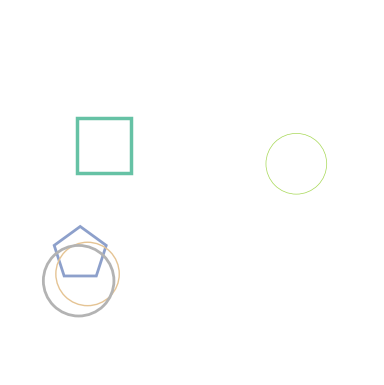[{"shape": "square", "thickness": 2.5, "radius": 0.35, "center": [0.27, 0.621]}, {"shape": "pentagon", "thickness": 2, "radius": 0.36, "center": [0.208, 0.341]}, {"shape": "circle", "thickness": 0.5, "radius": 0.39, "center": [0.77, 0.575]}, {"shape": "circle", "thickness": 1, "radius": 0.41, "center": [0.227, 0.288]}, {"shape": "circle", "thickness": 2, "radius": 0.46, "center": [0.204, 0.271]}]